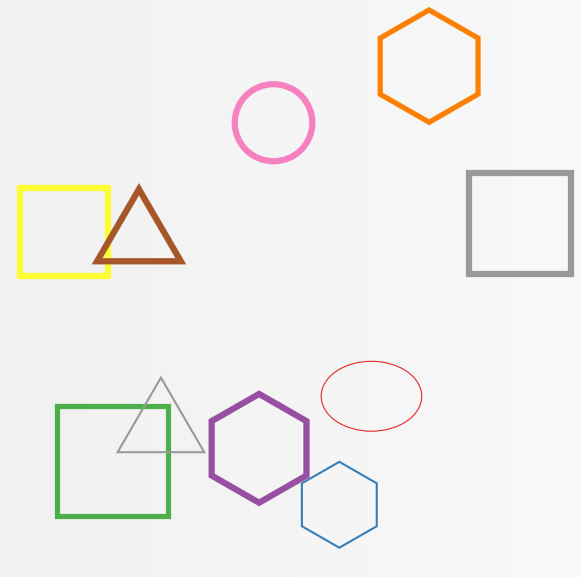[{"shape": "oval", "thickness": 0.5, "radius": 0.43, "center": [0.639, 0.313]}, {"shape": "hexagon", "thickness": 1, "radius": 0.37, "center": [0.584, 0.125]}, {"shape": "square", "thickness": 2.5, "radius": 0.48, "center": [0.193, 0.2]}, {"shape": "hexagon", "thickness": 3, "radius": 0.47, "center": [0.446, 0.223]}, {"shape": "hexagon", "thickness": 2.5, "radius": 0.49, "center": [0.738, 0.885]}, {"shape": "square", "thickness": 3, "radius": 0.38, "center": [0.109, 0.597]}, {"shape": "triangle", "thickness": 3, "radius": 0.42, "center": [0.239, 0.588]}, {"shape": "circle", "thickness": 3, "radius": 0.33, "center": [0.471, 0.787]}, {"shape": "square", "thickness": 3, "radius": 0.44, "center": [0.895, 0.612]}, {"shape": "triangle", "thickness": 1, "radius": 0.43, "center": [0.277, 0.259]}]